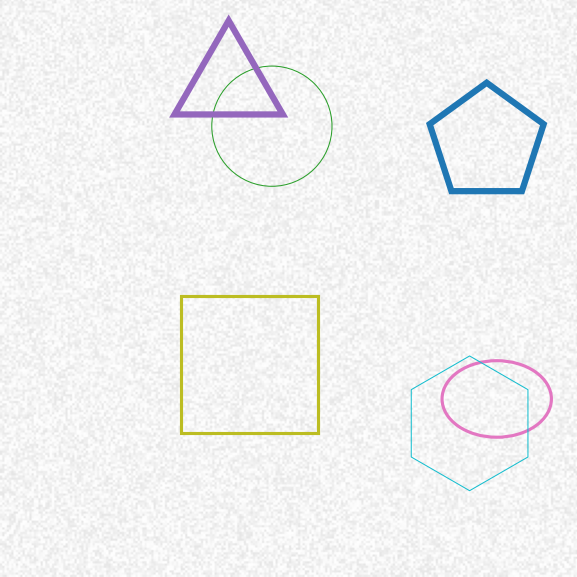[{"shape": "pentagon", "thickness": 3, "radius": 0.52, "center": [0.843, 0.752]}, {"shape": "circle", "thickness": 0.5, "radius": 0.52, "center": [0.471, 0.781]}, {"shape": "triangle", "thickness": 3, "radius": 0.54, "center": [0.396, 0.855]}, {"shape": "oval", "thickness": 1.5, "radius": 0.47, "center": [0.86, 0.308]}, {"shape": "square", "thickness": 1.5, "radius": 0.59, "center": [0.432, 0.368]}, {"shape": "hexagon", "thickness": 0.5, "radius": 0.58, "center": [0.813, 0.266]}]